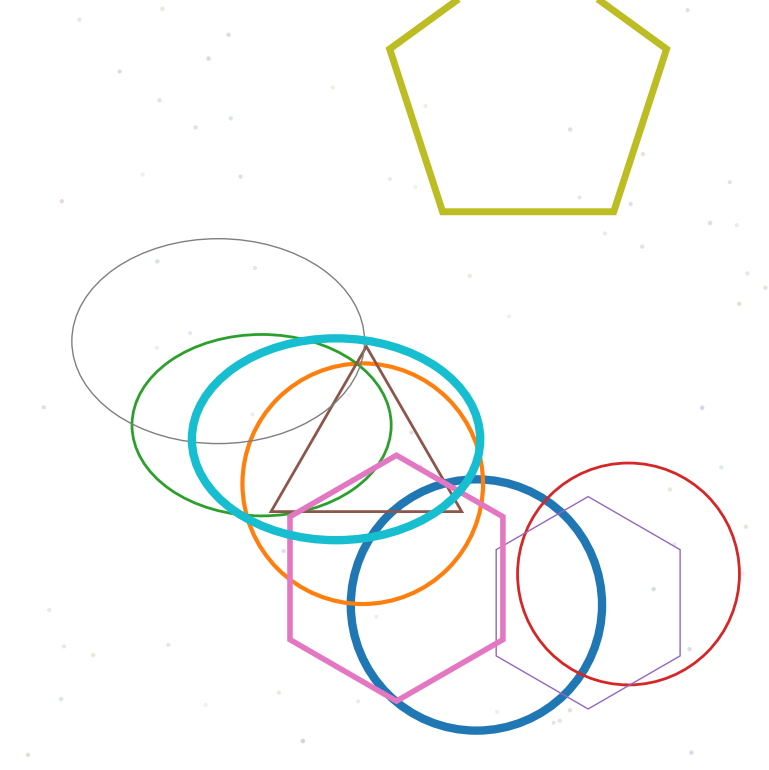[{"shape": "circle", "thickness": 3, "radius": 0.82, "center": [0.619, 0.214]}, {"shape": "circle", "thickness": 1.5, "radius": 0.78, "center": [0.471, 0.372]}, {"shape": "oval", "thickness": 1, "radius": 0.84, "center": [0.34, 0.448]}, {"shape": "circle", "thickness": 1, "radius": 0.72, "center": [0.816, 0.255]}, {"shape": "hexagon", "thickness": 0.5, "radius": 0.69, "center": [0.764, 0.217]}, {"shape": "triangle", "thickness": 1, "radius": 0.71, "center": [0.476, 0.407]}, {"shape": "hexagon", "thickness": 2, "radius": 0.8, "center": [0.515, 0.249]}, {"shape": "oval", "thickness": 0.5, "radius": 0.95, "center": [0.283, 0.557]}, {"shape": "pentagon", "thickness": 2.5, "radius": 0.95, "center": [0.686, 0.878]}, {"shape": "oval", "thickness": 3, "radius": 0.94, "center": [0.436, 0.43]}]